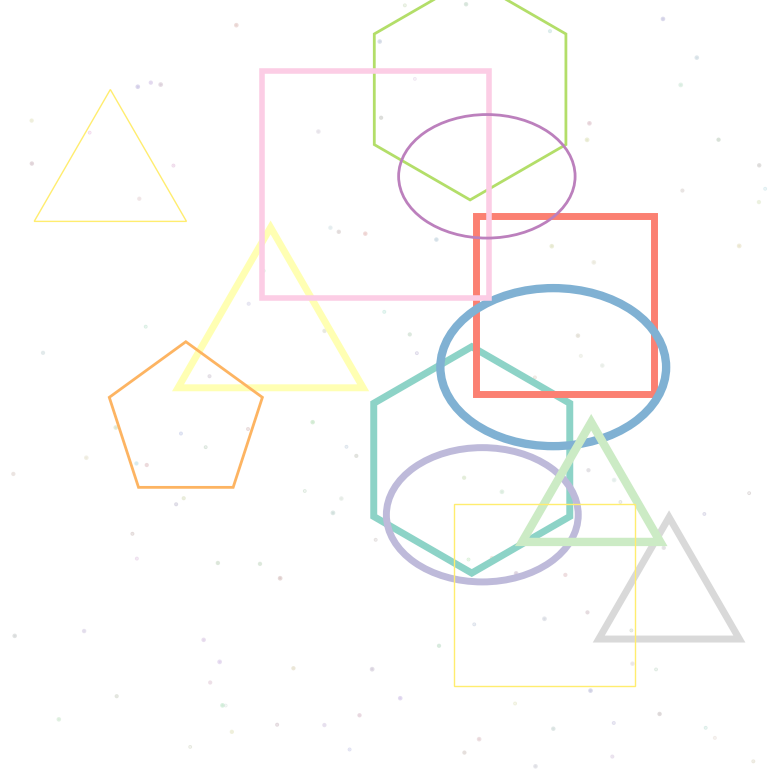[{"shape": "hexagon", "thickness": 2.5, "radius": 0.73, "center": [0.613, 0.403]}, {"shape": "triangle", "thickness": 2.5, "radius": 0.69, "center": [0.351, 0.566]}, {"shape": "oval", "thickness": 2.5, "radius": 0.62, "center": [0.626, 0.331]}, {"shape": "square", "thickness": 2.5, "radius": 0.58, "center": [0.734, 0.604]}, {"shape": "oval", "thickness": 3, "radius": 0.73, "center": [0.719, 0.523]}, {"shape": "pentagon", "thickness": 1, "radius": 0.52, "center": [0.241, 0.452]}, {"shape": "hexagon", "thickness": 1, "radius": 0.72, "center": [0.611, 0.884]}, {"shape": "square", "thickness": 2, "radius": 0.74, "center": [0.487, 0.76]}, {"shape": "triangle", "thickness": 2.5, "radius": 0.53, "center": [0.869, 0.223]}, {"shape": "oval", "thickness": 1, "radius": 0.57, "center": [0.632, 0.771]}, {"shape": "triangle", "thickness": 3, "radius": 0.52, "center": [0.768, 0.348]}, {"shape": "triangle", "thickness": 0.5, "radius": 0.57, "center": [0.143, 0.77]}, {"shape": "square", "thickness": 0.5, "radius": 0.59, "center": [0.707, 0.227]}]